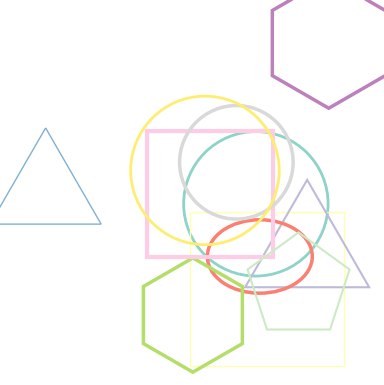[{"shape": "circle", "thickness": 2, "radius": 0.94, "center": [0.665, 0.471]}, {"shape": "square", "thickness": 1, "radius": 1.0, "center": [0.692, 0.25]}, {"shape": "triangle", "thickness": 1.5, "radius": 0.93, "center": [0.798, 0.347]}, {"shape": "oval", "thickness": 2.5, "radius": 0.68, "center": [0.675, 0.334]}, {"shape": "triangle", "thickness": 1, "radius": 0.83, "center": [0.118, 0.501]}, {"shape": "hexagon", "thickness": 2.5, "radius": 0.74, "center": [0.501, 0.182]}, {"shape": "square", "thickness": 3, "radius": 0.82, "center": [0.545, 0.496]}, {"shape": "circle", "thickness": 2.5, "radius": 0.74, "center": [0.614, 0.578]}, {"shape": "hexagon", "thickness": 2.5, "radius": 0.85, "center": [0.854, 0.888]}, {"shape": "pentagon", "thickness": 1.5, "radius": 0.7, "center": [0.775, 0.257]}, {"shape": "circle", "thickness": 2, "radius": 0.96, "center": [0.532, 0.557]}]